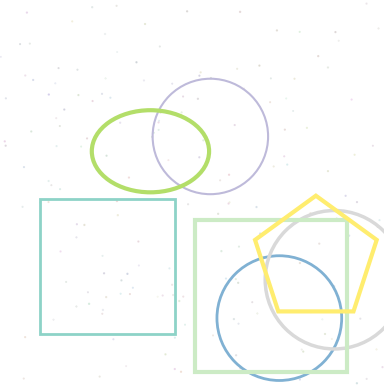[{"shape": "square", "thickness": 2, "radius": 0.88, "center": [0.279, 0.308]}, {"shape": "circle", "thickness": 1.5, "radius": 0.75, "center": [0.546, 0.646]}, {"shape": "circle", "thickness": 2, "radius": 0.81, "center": [0.726, 0.174]}, {"shape": "oval", "thickness": 3, "radius": 0.76, "center": [0.391, 0.607]}, {"shape": "circle", "thickness": 2.5, "radius": 0.9, "center": [0.869, 0.273]}, {"shape": "square", "thickness": 3, "radius": 0.99, "center": [0.704, 0.23]}, {"shape": "pentagon", "thickness": 3, "radius": 0.83, "center": [0.82, 0.326]}]